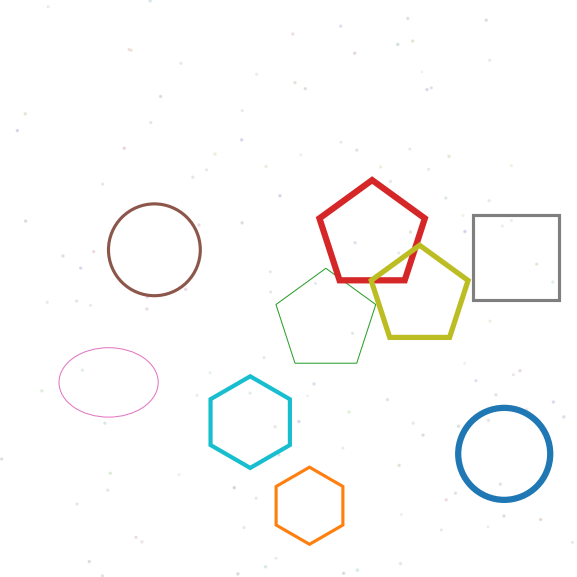[{"shape": "circle", "thickness": 3, "radius": 0.4, "center": [0.873, 0.213]}, {"shape": "hexagon", "thickness": 1.5, "radius": 0.33, "center": [0.536, 0.123]}, {"shape": "pentagon", "thickness": 0.5, "radius": 0.45, "center": [0.564, 0.444]}, {"shape": "pentagon", "thickness": 3, "radius": 0.48, "center": [0.644, 0.591]}, {"shape": "circle", "thickness": 1.5, "radius": 0.4, "center": [0.267, 0.567]}, {"shape": "oval", "thickness": 0.5, "radius": 0.43, "center": [0.188, 0.337]}, {"shape": "square", "thickness": 1.5, "radius": 0.37, "center": [0.894, 0.553]}, {"shape": "pentagon", "thickness": 2.5, "radius": 0.44, "center": [0.727, 0.486]}, {"shape": "hexagon", "thickness": 2, "radius": 0.4, "center": [0.433, 0.268]}]